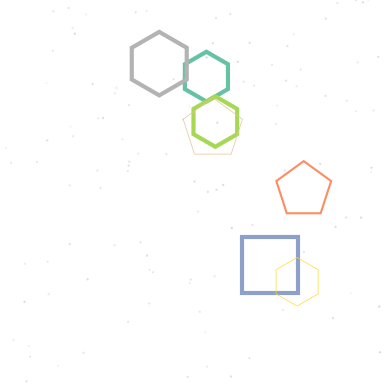[{"shape": "hexagon", "thickness": 3, "radius": 0.32, "center": [0.536, 0.801]}, {"shape": "pentagon", "thickness": 1.5, "radius": 0.37, "center": [0.789, 0.507]}, {"shape": "square", "thickness": 3, "radius": 0.36, "center": [0.7, 0.312]}, {"shape": "hexagon", "thickness": 3, "radius": 0.33, "center": [0.559, 0.684]}, {"shape": "hexagon", "thickness": 0.5, "radius": 0.32, "center": [0.772, 0.268]}, {"shape": "pentagon", "thickness": 0.5, "radius": 0.4, "center": [0.553, 0.665]}, {"shape": "hexagon", "thickness": 3, "radius": 0.41, "center": [0.414, 0.835]}]